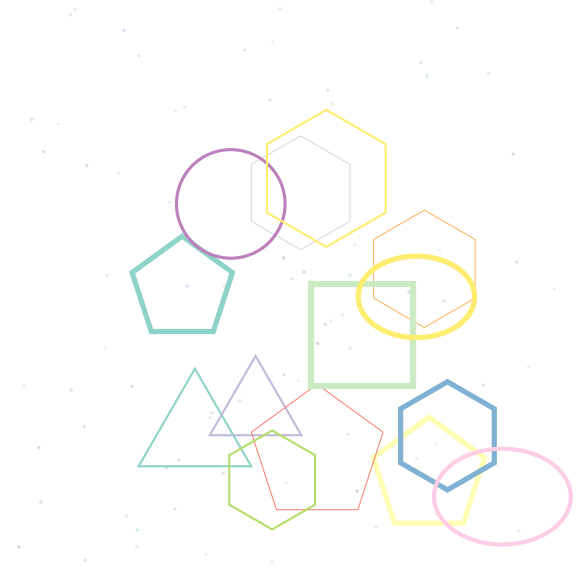[{"shape": "triangle", "thickness": 1, "radius": 0.56, "center": [0.338, 0.248]}, {"shape": "pentagon", "thickness": 2.5, "radius": 0.46, "center": [0.316, 0.499]}, {"shape": "pentagon", "thickness": 2.5, "radius": 0.51, "center": [0.743, 0.175]}, {"shape": "triangle", "thickness": 1, "radius": 0.46, "center": [0.443, 0.291]}, {"shape": "pentagon", "thickness": 0.5, "radius": 0.6, "center": [0.549, 0.214]}, {"shape": "hexagon", "thickness": 2.5, "radius": 0.47, "center": [0.775, 0.244]}, {"shape": "hexagon", "thickness": 0.5, "radius": 0.51, "center": [0.735, 0.534]}, {"shape": "hexagon", "thickness": 1, "radius": 0.43, "center": [0.471, 0.168]}, {"shape": "oval", "thickness": 2, "radius": 0.59, "center": [0.87, 0.139]}, {"shape": "hexagon", "thickness": 0.5, "radius": 0.49, "center": [0.521, 0.665]}, {"shape": "circle", "thickness": 1.5, "radius": 0.47, "center": [0.4, 0.646]}, {"shape": "square", "thickness": 3, "radius": 0.44, "center": [0.627, 0.419]}, {"shape": "oval", "thickness": 2.5, "radius": 0.5, "center": [0.721, 0.485]}, {"shape": "hexagon", "thickness": 1, "radius": 0.59, "center": [0.565, 0.69]}]